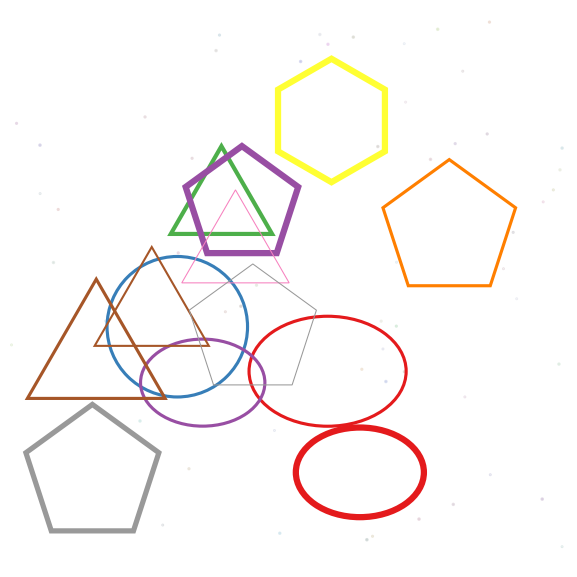[{"shape": "oval", "thickness": 3, "radius": 0.55, "center": [0.623, 0.181]}, {"shape": "oval", "thickness": 1.5, "radius": 0.68, "center": [0.567, 0.356]}, {"shape": "circle", "thickness": 1.5, "radius": 0.61, "center": [0.307, 0.433]}, {"shape": "triangle", "thickness": 2, "radius": 0.51, "center": [0.383, 0.645]}, {"shape": "pentagon", "thickness": 3, "radius": 0.51, "center": [0.419, 0.644]}, {"shape": "oval", "thickness": 1.5, "radius": 0.54, "center": [0.351, 0.337]}, {"shape": "pentagon", "thickness": 1.5, "radius": 0.6, "center": [0.778, 0.602]}, {"shape": "hexagon", "thickness": 3, "radius": 0.53, "center": [0.574, 0.791]}, {"shape": "triangle", "thickness": 1, "radius": 0.57, "center": [0.263, 0.457]}, {"shape": "triangle", "thickness": 1.5, "radius": 0.69, "center": [0.167, 0.378]}, {"shape": "triangle", "thickness": 0.5, "radius": 0.54, "center": [0.408, 0.563]}, {"shape": "pentagon", "thickness": 0.5, "radius": 0.58, "center": [0.438, 0.426]}, {"shape": "pentagon", "thickness": 2.5, "radius": 0.61, "center": [0.16, 0.178]}]